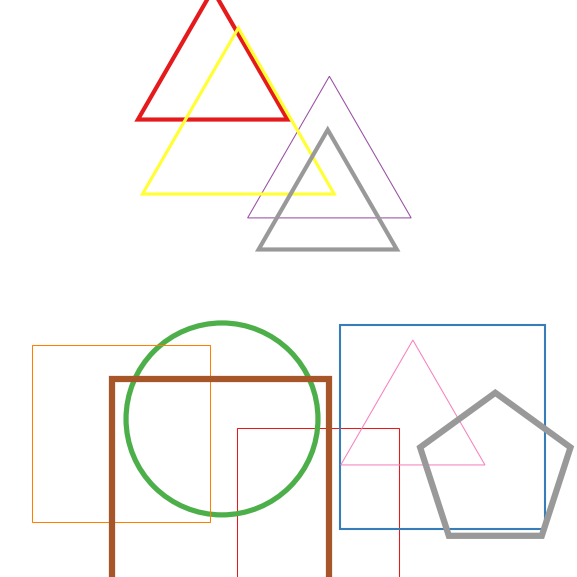[{"shape": "triangle", "thickness": 2, "radius": 0.75, "center": [0.368, 0.867]}, {"shape": "square", "thickness": 0.5, "radius": 0.7, "center": [0.55, 0.118]}, {"shape": "square", "thickness": 1, "radius": 0.89, "center": [0.766, 0.26]}, {"shape": "circle", "thickness": 2.5, "radius": 0.83, "center": [0.384, 0.274]}, {"shape": "triangle", "thickness": 0.5, "radius": 0.82, "center": [0.57, 0.704]}, {"shape": "square", "thickness": 0.5, "radius": 0.77, "center": [0.21, 0.249]}, {"shape": "triangle", "thickness": 1.5, "radius": 0.96, "center": [0.413, 0.759]}, {"shape": "square", "thickness": 3, "radius": 0.94, "center": [0.382, 0.154]}, {"shape": "triangle", "thickness": 0.5, "radius": 0.72, "center": [0.715, 0.266]}, {"shape": "pentagon", "thickness": 3, "radius": 0.68, "center": [0.858, 0.182]}, {"shape": "triangle", "thickness": 2, "radius": 0.69, "center": [0.567, 0.636]}]